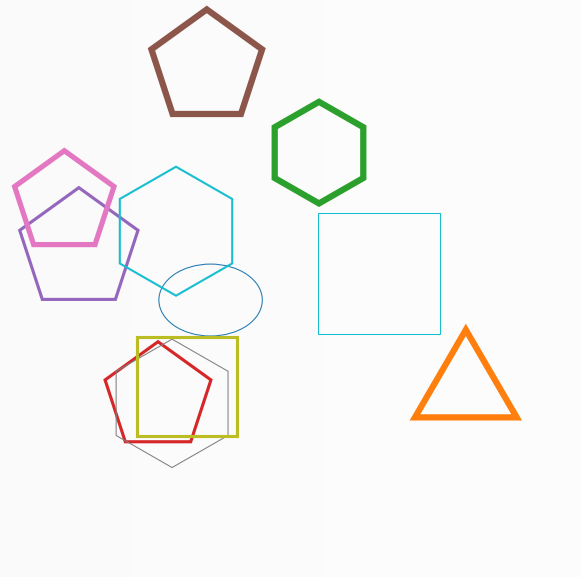[{"shape": "oval", "thickness": 0.5, "radius": 0.44, "center": [0.362, 0.48]}, {"shape": "triangle", "thickness": 3, "radius": 0.51, "center": [0.801, 0.327]}, {"shape": "hexagon", "thickness": 3, "radius": 0.44, "center": [0.549, 0.735]}, {"shape": "pentagon", "thickness": 1.5, "radius": 0.48, "center": [0.272, 0.312]}, {"shape": "pentagon", "thickness": 1.5, "radius": 0.53, "center": [0.136, 0.567]}, {"shape": "pentagon", "thickness": 3, "radius": 0.5, "center": [0.356, 0.883]}, {"shape": "pentagon", "thickness": 2.5, "radius": 0.45, "center": [0.111, 0.648]}, {"shape": "hexagon", "thickness": 0.5, "radius": 0.56, "center": [0.296, 0.301]}, {"shape": "square", "thickness": 1.5, "radius": 0.43, "center": [0.322, 0.329]}, {"shape": "hexagon", "thickness": 1, "radius": 0.56, "center": [0.303, 0.599]}, {"shape": "square", "thickness": 0.5, "radius": 0.52, "center": [0.652, 0.525]}]